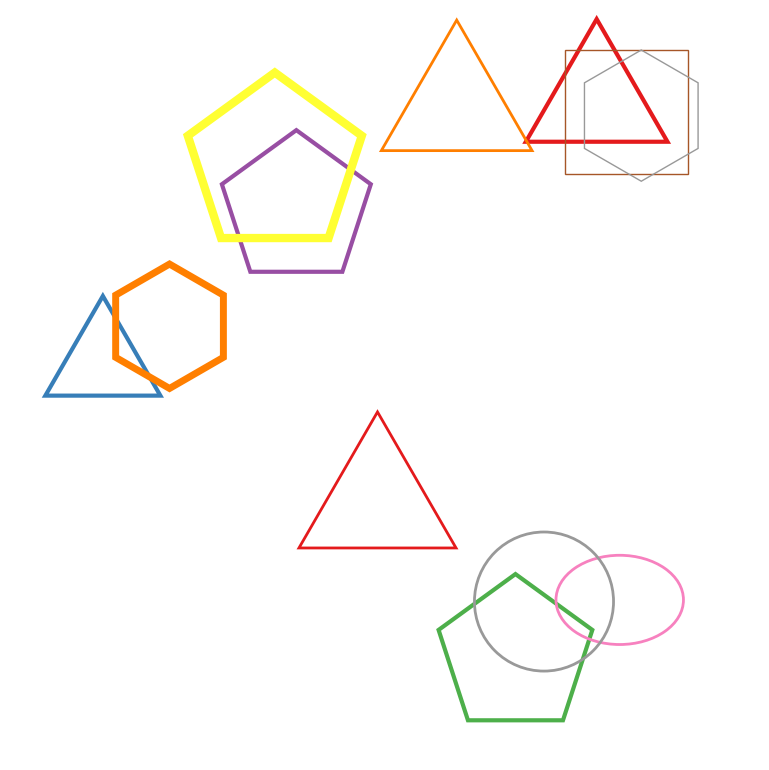[{"shape": "triangle", "thickness": 1, "radius": 0.59, "center": [0.49, 0.347]}, {"shape": "triangle", "thickness": 1.5, "radius": 0.53, "center": [0.775, 0.869]}, {"shape": "triangle", "thickness": 1.5, "radius": 0.43, "center": [0.134, 0.529]}, {"shape": "pentagon", "thickness": 1.5, "radius": 0.52, "center": [0.669, 0.149]}, {"shape": "pentagon", "thickness": 1.5, "radius": 0.51, "center": [0.385, 0.729]}, {"shape": "triangle", "thickness": 1, "radius": 0.57, "center": [0.593, 0.861]}, {"shape": "hexagon", "thickness": 2.5, "radius": 0.4, "center": [0.22, 0.576]}, {"shape": "pentagon", "thickness": 3, "radius": 0.59, "center": [0.357, 0.787]}, {"shape": "square", "thickness": 0.5, "radius": 0.4, "center": [0.814, 0.854]}, {"shape": "oval", "thickness": 1, "radius": 0.41, "center": [0.805, 0.221]}, {"shape": "hexagon", "thickness": 0.5, "radius": 0.43, "center": [0.833, 0.85]}, {"shape": "circle", "thickness": 1, "radius": 0.45, "center": [0.706, 0.219]}]